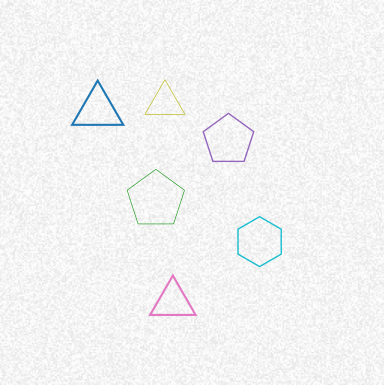[{"shape": "triangle", "thickness": 1.5, "radius": 0.38, "center": [0.254, 0.714]}, {"shape": "pentagon", "thickness": 0.5, "radius": 0.39, "center": [0.405, 0.482]}, {"shape": "pentagon", "thickness": 1, "radius": 0.34, "center": [0.593, 0.637]}, {"shape": "triangle", "thickness": 1.5, "radius": 0.34, "center": [0.449, 0.216]}, {"shape": "triangle", "thickness": 0.5, "radius": 0.3, "center": [0.428, 0.733]}, {"shape": "hexagon", "thickness": 1, "radius": 0.32, "center": [0.674, 0.372]}]